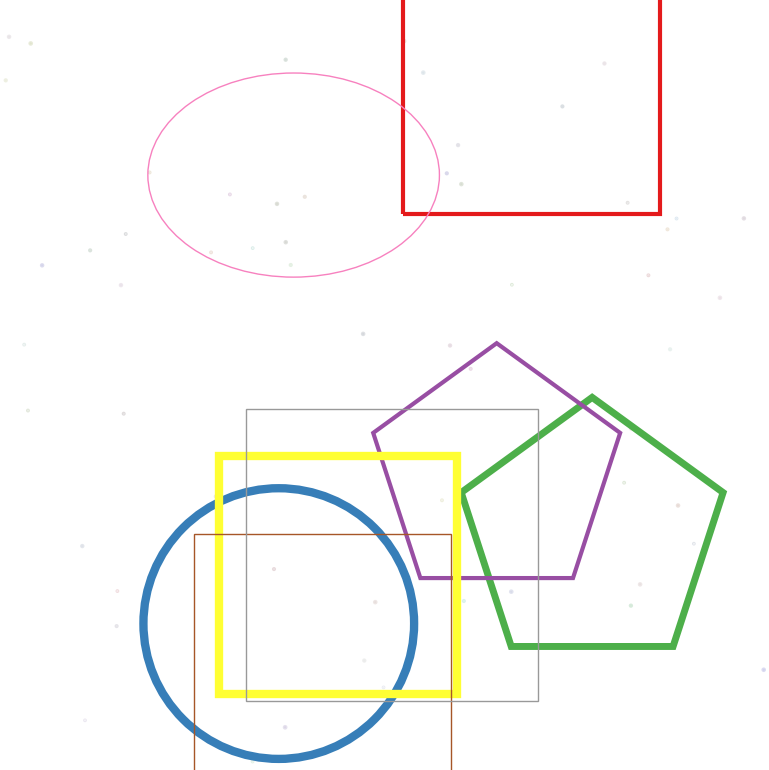[{"shape": "square", "thickness": 1.5, "radius": 0.83, "center": [0.691, 0.889]}, {"shape": "circle", "thickness": 3, "radius": 0.88, "center": [0.362, 0.19]}, {"shape": "pentagon", "thickness": 2.5, "radius": 0.89, "center": [0.769, 0.305]}, {"shape": "pentagon", "thickness": 1.5, "radius": 0.84, "center": [0.645, 0.386]}, {"shape": "square", "thickness": 3, "radius": 0.77, "center": [0.439, 0.253]}, {"shape": "square", "thickness": 0.5, "radius": 0.83, "center": [0.418, 0.14]}, {"shape": "oval", "thickness": 0.5, "radius": 0.95, "center": [0.381, 0.773]}, {"shape": "square", "thickness": 0.5, "radius": 0.95, "center": [0.509, 0.279]}]